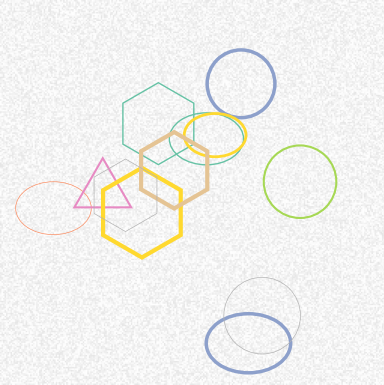[{"shape": "oval", "thickness": 1, "radius": 0.48, "center": [0.536, 0.639]}, {"shape": "hexagon", "thickness": 1, "radius": 0.53, "center": [0.411, 0.679]}, {"shape": "oval", "thickness": 0.5, "radius": 0.49, "center": [0.139, 0.459]}, {"shape": "oval", "thickness": 2.5, "radius": 0.55, "center": [0.645, 0.108]}, {"shape": "circle", "thickness": 2.5, "radius": 0.44, "center": [0.626, 0.782]}, {"shape": "triangle", "thickness": 1.5, "radius": 0.43, "center": [0.267, 0.504]}, {"shape": "circle", "thickness": 1.5, "radius": 0.47, "center": [0.779, 0.528]}, {"shape": "oval", "thickness": 2, "radius": 0.4, "center": [0.559, 0.649]}, {"shape": "hexagon", "thickness": 3, "radius": 0.58, "center": [0.369, 0.448]}, {"shape": "hexagon", "thickness": 3, "radius": 0.5, "center": [0.452, 0.558]}, {"shape": "hexagon", "thickness": 0.5, "radius": 0.47, "center": [0.326, 0.493]}, {"shape": "circle", "thickness": 0.5, "radius": 0.5, "center": [0.681, 0.18]}]